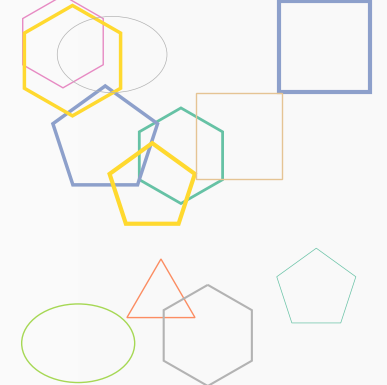[{"shape": "pentagon", "thickness": 0.5, "radius": 0.54, "center": [0.816, 0.248]}, {"shape": "hexagon", "thickness": 2, "radius": 0.62, "center": [0.467, 0.596]}, {"shape": "triangle", "thickness": 1, "radius": 0.51, "center": [0.415, 0.226]}, {"shape": "square", "thickness": 3, "radius": 0.59, "center": [0.838, 0.878]}, {"shape": "pentagon", "thickness": 2.5, "radius": 0.71, "center": [0.272, 0.635]}, {"shape": "hexagon", "thickness": 1, "radius": 0.6, "center": [0.163, 0.892]}, {"shape": "oval", "thickness": 1, "radius": 0.73, "center": [0.202, 0.108]}, {"shape": "hexagon", "thickness": 2.5, "radius": 0.72, "center": [0.187, 0.842]}, {"shape": "pentagon", "thickness": 3, "radius": 0.58, "center": [0.393, 0.512]}, {"shape": "square", "thickness": 1, "radius": 0.56, "center": [0.616, 0.646]}, {"shape": "oval", "thickness": 0.5, "radius": 0.71, "center": [0.289, 0.858]}, {"shape": "hexagon", "thickness": 1.5, "radius": 0.66, "center": [0.536, 0.129]}]